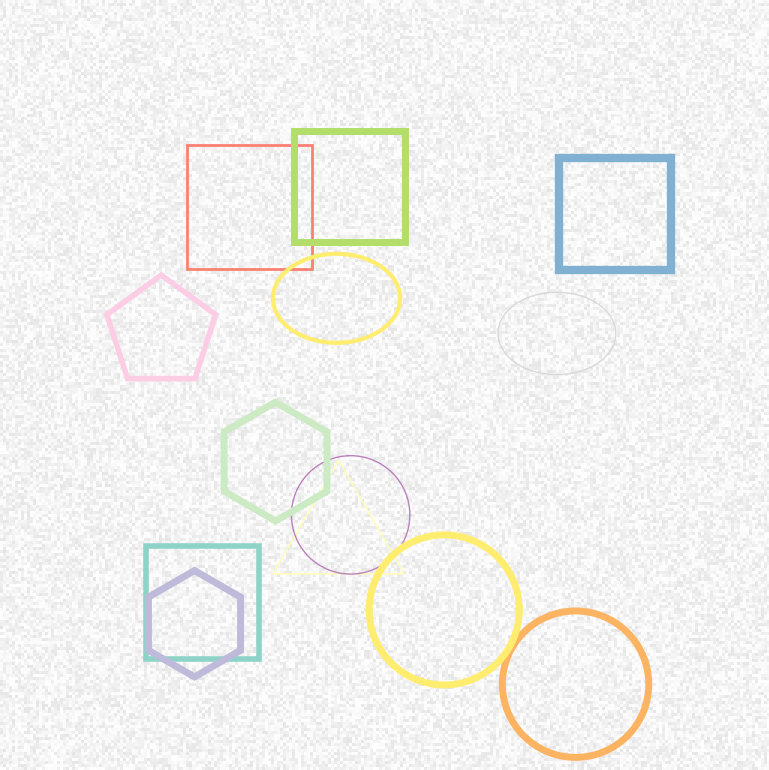[{"shape": "square", "thickness": 2, "radius": 0.37, "center": [0.263, 0.218]}, {"shape": "triangle", "thickness": 0.5, "radius": 0.49, "center": [0.44, 0.304]}, {"shape": "hexagon", "thickness": 2.5, "radius": 0.35, "center": [0.253, 0.19]}, {"shape": "square", "thickness": 1, "radius": 0.4, "center": [0.324, 0.731]}, {"shape": "square", "thickness": 3, "radius": 0.36, "center": [0.799, 0.722]}, {"shape": "circle", "thickness": 2.5, "radius": 0.48, "center": [0.747, 0.111]}, {"shape": "square", "thickness": 2.5, "radius": 0.36, "center": [0.454, 0.758]}, {"shape": "pentagon", "thickness": 2, "radius": 0.37, "center": [0.209, 0.568]}, {"shape": "oval", "thickness": 0.5, "radius": 0.38, "center": [0.723, 0.567]}, {"shape": "circle", "thickness": 0.5, "radius": 0.38, "center": [0.455, 0.331]}, {"shape": "hexagon", "thickness": 2.5, "radius": 0.39, "center": [0.358, 0.401]}, {"shape": "oval", "thickness": 1.5, "radius": 0.41, "center": [0.437, 0.613]}, {"shape": "circle", "thickness": 2.5, "radius": 0.49, "center": [0.577, 0.208]}]